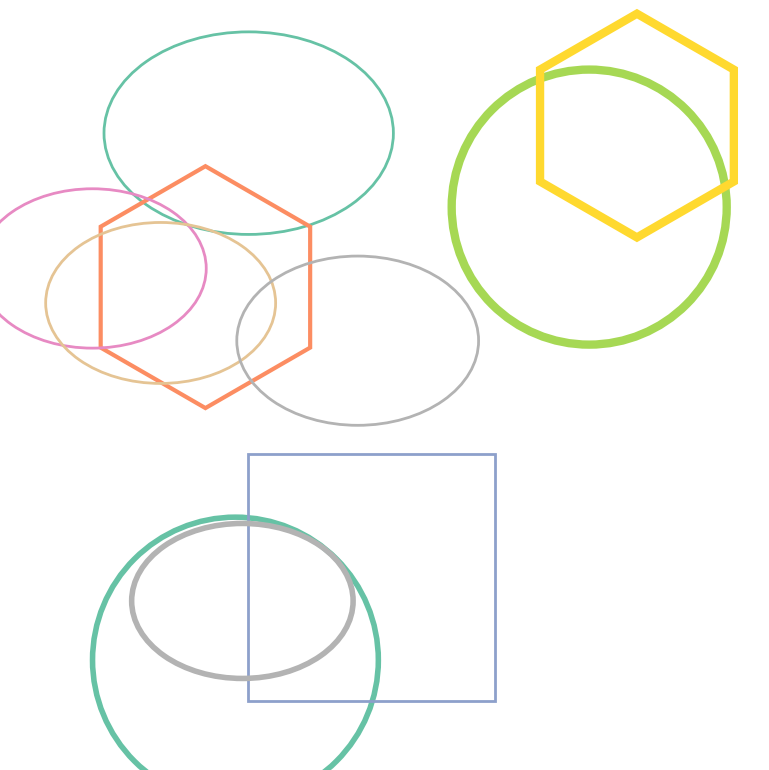[{"shape": "circle", "thickness": 2, "radius": 0.93, "center": [0.306, 0.143]}, {"shape": "oval", "thickness": 1, "radius": 0.94, "center": [0.323, 0.827]}, {"shape": "hexagon", "thickness": 1.5, "radius": 0.79, "center": [0.267, 0.627]}, {"shape": "square", "thickness": 1, "radius": 0.8, "center": [0.483, 0.25]}, {"shape": "oval", "thickness": 1, "radius": 0.74, "center": [0.12, 0.651]}, {"shape": "circle", "thickness": 3, "radius": 0.89, "center": [0.765, 0.731]}, {"shape": "hexagon", "thickness": 3, "radius": 0.73, "center": [0.827, 0.837]}, {"shape": "oval", "thickness": 1, "radius": 0.75, "center": [0.209, 0.607]}, {"shape": "oval", "thickness": 2, "radius": 0.72, "center": [0.315, 0.22]}, {"shape": "oval", "thickness": 1, "radius": 0.79, "center": [0.465, 0.558]}]